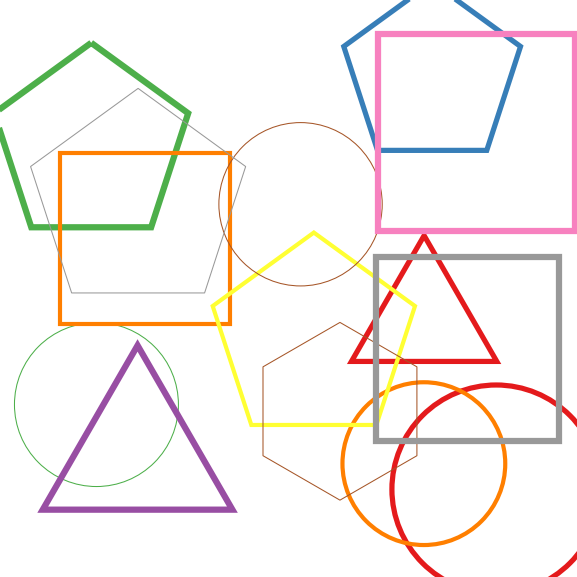[{"shape": "circle", "thickness": 2.5, "radius": 0.9, "center": [0.859, 0.152]}, {"shape": "triangle", "thickness": 2.5, "radius": 0.73, "center": [0.734, 0.446]}, {"shape": "pentagon", "thickness": 2.5, "radius": 0.8, "center": [0.748, 0.869]}, {"shape": "pentagon", "thickness": 3, "radius": 0.88, "center": [0.158, 0.748]}, {"shape": "circle", "thickness": 0.5, "radius": 0.71, "center": [0.167, 0.299]}, {"shape": "triangle", "thickness": 3, "radius": 0.95, "center": [0.238, 0.211]}, {"shape": "square", "thickness": 2, "radius": 0.74, "center": [0.252, 0.586]}, {"shape": "circle", "thickness": 2, "radius": 0.7, "center": [0.734, 0.196]}, {"shape": "pentagon", "thickness": 2, "radius": 0.92, "center": [0.543, 0.412]}, {"shape": "hexagon", "thickness": 0.5, "radius": 0.77, "center": [0.589, 0.287]}, {"shape": "circle", "thickness": 0.5, "radius": 0.71, "center": [0.52, 0.645]}, {"shape": "square", "thickness": 3, "radius": 0.85, "center": [0.825, 0.77]}, {"shape": "square", "thickness": 3, "radius": 0.79, "center": [0.81, 0.394]}, {"shape": "pentagon", "thickness": 0.5, "radius": 0.98, "center": [0.239, 0.65]}]